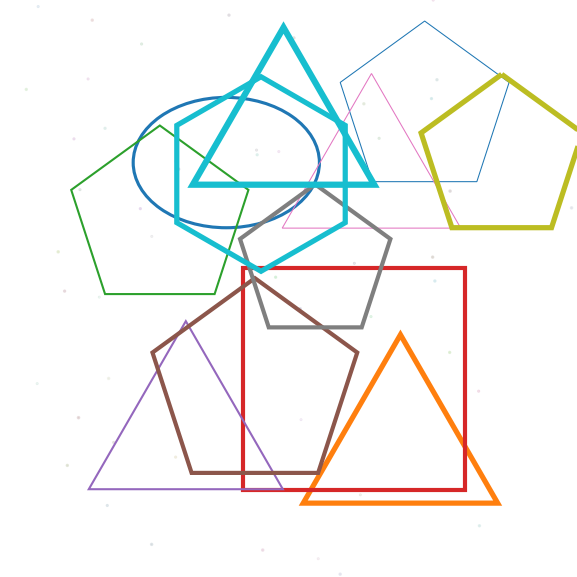[{"shape": "oval", "thickness": 1.5, "radius": 0.81, "center": [0.392, 0.718]}, {"shape": "pentagon", "thickness": 0.5, "radius": 0.77, "center": [0.735, 0.809]}, {"shape": "triangle", "thickness": 2.5, "radius": 0.97, "center": [0.693, 0.225]}, {"shape": "pentagon", "thickness": 1, "radius": 0.81, "center": [0.277, 0.62]}, {"shape": "square", "thickness": 2, "radius": 0.96, "center": [0.613, 0.343]}, {"shape": "triangle", "thickness": 1, "radius": 0.97, "center": [0.322, 0.249]}, {"shape": "pentagon", "thickness": 2, "radius": 0.93, "center": [0.441, 0.331]}, {"shape": "triangle", "thickness": 0.5, "radius": 0.89, "center": [0.643, 0.693]}, {"shape": "pentagon", "thickness": 2, "radius": 0.68, "center": [0.546, 0.543]}, {"shape": "pentagon", "thickness": 2.5, "radius": 0.73, "center": [0.869, 0.724]}, {"shape": "triangle", "thickness": 3, "radius": 0.91, "center": [0.491, 0.77]}, {"shape": "hexagon", "thickness": 2.5, "radius": 0.84, "center": [0.452, 0.698]}]